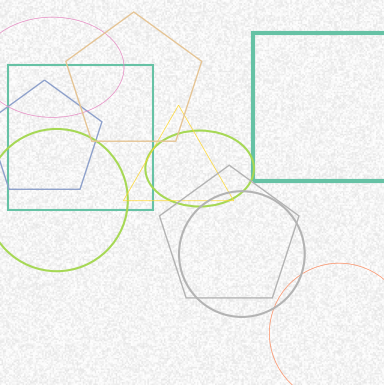[{"shape": "square", "thickness": 1.5, "radius": 0.94, "center": [0.209, 0.643]}, {"shape": "square", "thickness": 3, "radius": 0.96, "center": [0.849, 0.721]}, {"shape": "circle", "thickness": 0.5, "radius": 0.91, "center": [0.881, 0.135]}, {"shape": "pentagon", "thickness": 1, "radius": 0.78, "center": [0.116, 0.635]}, {"shape": "oval", "thickness": 0.5, "radius": 0.93, "center": [0.136, 0.825]}, {"shape": "oval", "thickness": 1.5, "radius": 0.7, "center": [0.519, 0.562]}, {"shape": "circle", "thickness": 1.5, "radius": 0.92, "center": [0.147, 0.48]}, {"shape": "triangle", "thickness": 0.5, "radius": 0.83, "center": [0.464, 0.561]}, {"shape": "pentagon", "thickness": 1, "radius": 0.93, "center": [0.347, 0.783]}, {"shape": "circle", "thickness": 1.5, "radius": 0.82, "center": [0.628, 0.34]}, {"shape": "pentagon", "thickness": 1, "radius": 0.95, "center": [0.595, 0.38]}]